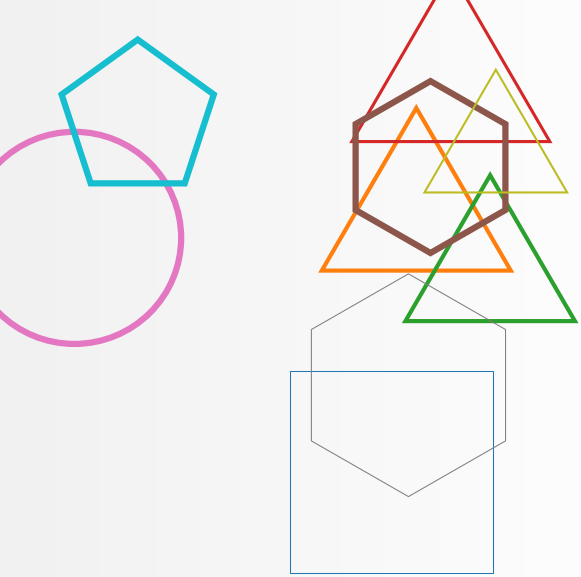[{"shape": "square", "thickness": 0.5, "radius": 0.87, "center": [0.674, 0.182]}, {"shape": "triangle", "thickness": 2, "radius": 0.94, "center": [0.716, 0.624]}, {"shape": "triangle", "thickness": 2, "radius": 0.84, "center": [0.843, 0.527]}, {"shape": "triangle", "thickness": 1.5, "radius": 0.98, "center": [0.776, 0.852]}, {"shape": "hexagon", "thickness": 3, "radius": 0.74, "center": [0.741, 0.71]}, {"shape": "circle", "thickness": 3, "radius": 0.92, "center": [0.128, 0.587]}, {"shape": "hexagon", "thickness": 0.5, "radius": 0.96, "center": [0.703, 0.332]}, {"shape": "triangle", "thickness": 1, "radius": 0.71, "center": [0.853, 0.737]}, {"shape": "pentagon", "thickness": 3, "radius": 0.69, "center": [0.237, 0.793]}]